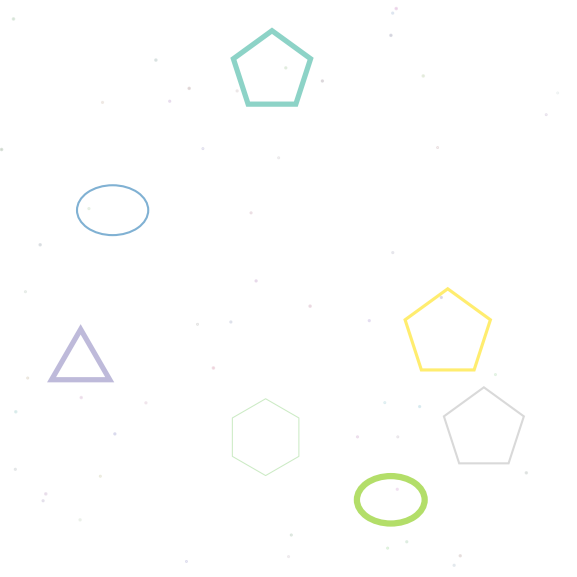[{"shape": "pentagon", "thickness": 2.5, "radius": 0.35, "center": [0.471, 0.876]}, {"shape": "triangle", "thickness": 2.5, "radius": 0.29, "center": [0.14, 0.371]}, {"shape": "oval", "thickness": 1, "radius": 0.31, "center": [0.195, 0.635]}, {"shape": "oval", "thickness": 3, "radius": 0.29, "center": [0.677, 0.134]}, {"shape": "pentagon", "thickness": 1, "radius": 0.36, "center": [0.838, 0.256]}, {"shape": "hexagon", "thickness": 0.5, "radius": 0.33, "center": [0.46, 0.242]}, {"shape": "pentagon", "thickness": 1.5, "radius": 0.39, "center": [0.775, 0.421]}]